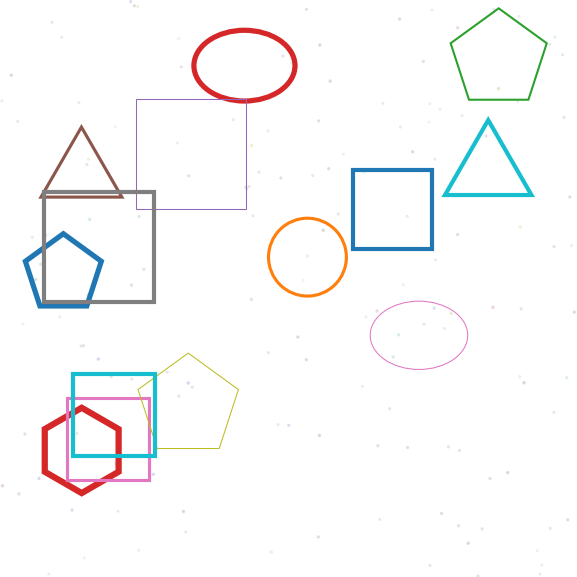[{"shape": "pentagon", "thickness": 2.5, "radius": 0.35, "center": [0.11, 0.525]}, {"shape": "square", "thickness": 2, "radius": 0.34, "center": [0.679, 0.636]}, {"shape": "circle", "thickness": 1.5, "radius": 0.34, "center": [0.532, 0.554]}, {"shape": "pentagon", "thickness": 1, "radius": 0.44, "center": [0.864, 0.897]}, {"shape": "oval", "thickness": 2.5, "radius": 0.44, "center": [0.423, 0.885]}, {"shape": "hexagon", "thickness": 3, "radius": 0.37, "center": [0.141, 0.219]}, {"shape": "square", "thickness": 0.5, "radius": 0.48, "center": [0.331, 0.732]}, {"shape": "triangle", "thickness": 1.5, "radius": 0.4, "center": [0.141, 0.698]}, {"shape": "square", "thickness": 1.5, "radius": 0.36, "center": [0.187, 0.238]}, {"shape": "oval", "thickness": 0.5, "radius": 0.42, "center": [0.725, 0.419]}, {"shape": "square", "thickness": 2, "radius": 0.48, "center": [0.171, 0.572]}, {"shape": "pentagon", "thickness": 0.5, "radius": 0.46, "center": [0.326, 0.296]}, {"shape": "square", "thickness": 2, "radius": 0.36, "center": [0.197, 0.28]}, {"shape": "triangle", "thickness": 2, "radius": 0.43, "center": [0.845, 0.705]}]